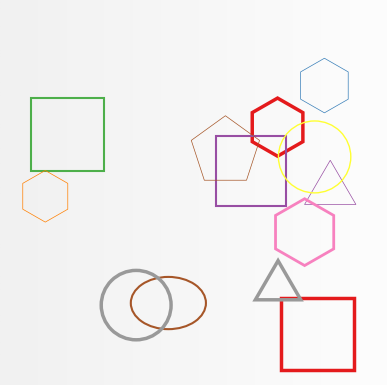[{"shape": "hexagon", "thickness": 2.5, "radius": 0.38, "center": [0.716, 0.67]}, {"shape": "square", "thickness": 2.5, "radius": 0.47, "center": [0.82, 0.133]}, {"shape": "hexagon", "thickness": 0.5, "radius": 0.35, "center": [0.837, 0.778]}, {"shape": "square", "thickness": 1.5, "radius": 0.47, "center": [0.173, 0.651]}, {"shape": "square", "thickness": 1.5, "radius": 0.45, "center": [0.647, 0.556]}, {"shape": "triangle", "thickness": 0.5, "radius": 0.38, "center": [0.852, 0.507]}, {"shape": "hexagon", "thickness": 0.5, "radius": 0.34, "center": [0.117, 0.49]}, {"shape": "circle", "thickness": 1, "radius": 0.47, "center": [0.812, 0.592]}, {"shape": "oval", "thickness": 1.5, "radius": 0.48, "center": [0.435, 0.213]}, {"shape": "pentagon", "thickness": 0.5, "radius": 0.46, "center": [0.582, 0.607]}, {"shape": "hexagon", "thickness": 2, "radius": 0.43, "center": [0.786, 0.397]}, {"shape": "triangle", "thickness": 2.5, "radius": 0.34, "center": [0.718, 0.255]}, {"shape": "circle", "thickness": 2.5, "radius": 0.45, "center": [0.351, 0.208]}]